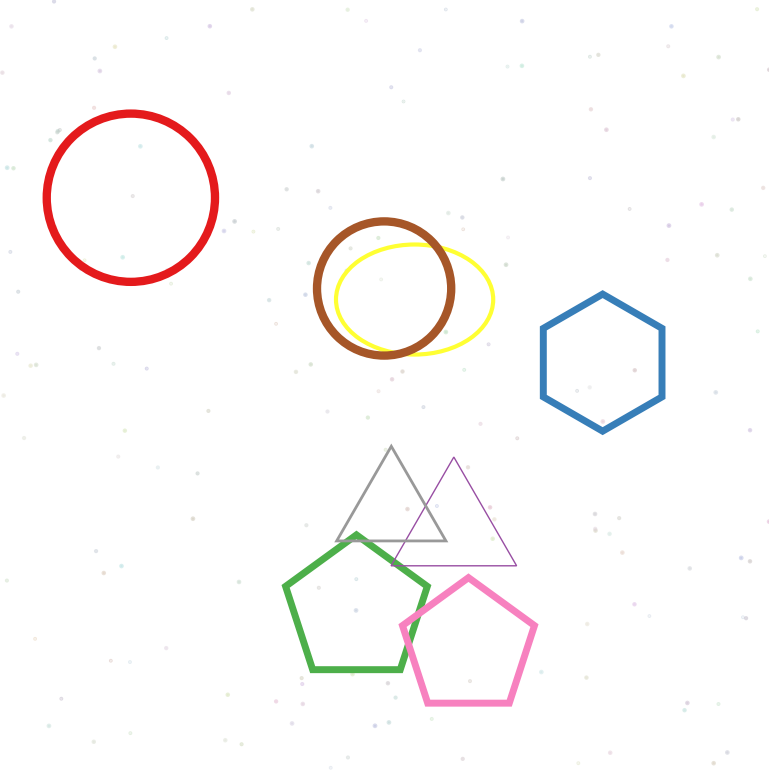[{"shape": "circle", "thickness": 3, "radius": 0.55, "center": [0.17, 0.743]}, {"shape": "hexagon", "thickness": 2.5, "radius": 0.44, "center": [0.783, 0.529]}, {"shape": "pentagon", "thickness": 2.5, "radius": 0.48, "center": [0.463, 0.209]}, {"shape": "triangle", "thickness": 0.5, "radius": 0.47, "center": [0.589, 0.312]}, {"shape": "oval", "thickness": 1.5, "radius": 0.51, "center": [0.538, 0.611]}, {"shape": "circle", "thickness": 3, "radius": 0.44, "center": [0.499, 0.625]}, {"shape": "pentagon", "thickness": 2.5, "radius": 0.45, "center": [0.608, 0.16]}, {"shape": "triangle", "thickness": 1, "radius": 0.41, "center": [0.508, 0.338]}]